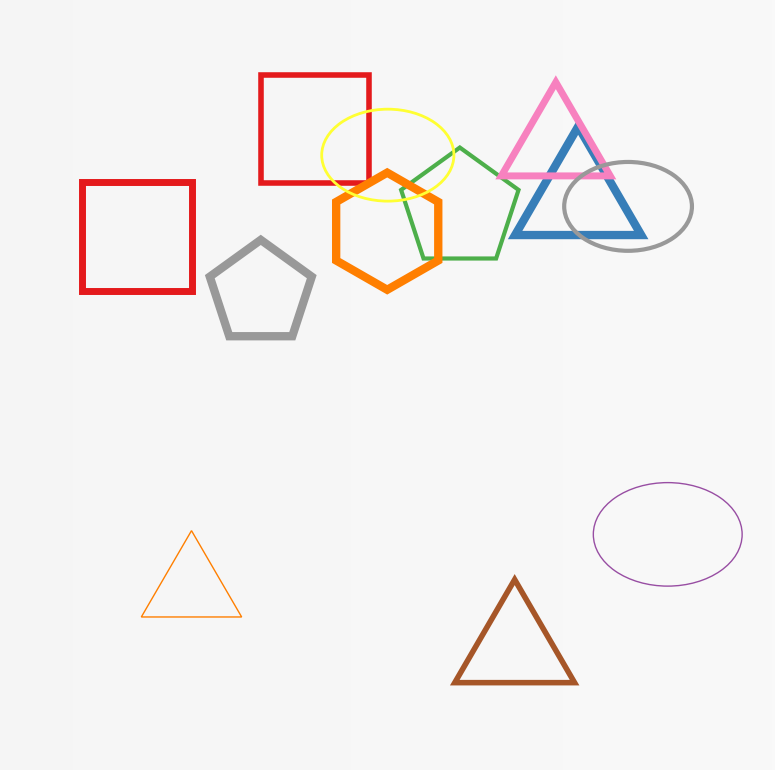[{"shape": "square", "thickness": 2, "radius": 0.35, "center": [0.407, 0.832]}, {"shape": "square", "thickness": 2.5, "radius": 0.35, "center": [0.177, 0.693]}, {"shape": "triangle", "thickness": 3, "radius": 0.47, "center": [0.746, 0.742]}, {"shape": "pentagon", "thickness": 1.5, "radius": 0.4, "center": [0.593, 0.729]}, {"shape": "oval", "thickness": 0.5, "radius": 0.48, "center": [0.862, 0.306]}, {"shape": "hexagon", "thickness": 3, "radius": 0.38, "center": [0.5, 0.7]}, {"shape": "triangle", "thickness": 0.5, "radius": 0.37, "center": [0.247, 0.236]}, {"shape": "oval", "thickness": 1, "radius": 0.43, "center": [0.5, 0.798]}, {"shape": "triangle", "thickness": 2, "radius": 0.45, "center": [0.664, 0.158]}, {"shape": "triangle", "thickness": 2.5, "radius": 0.41, "center": [0.717, 0.812]}, {"shape": "oval", "thickness": 1.5, "radius": 0.41, "center": [0.81, 0.732]}, {"shape": "pentagon", "thickness": 3, "radius": 0.35, "center": [0.336, 0.619]}]